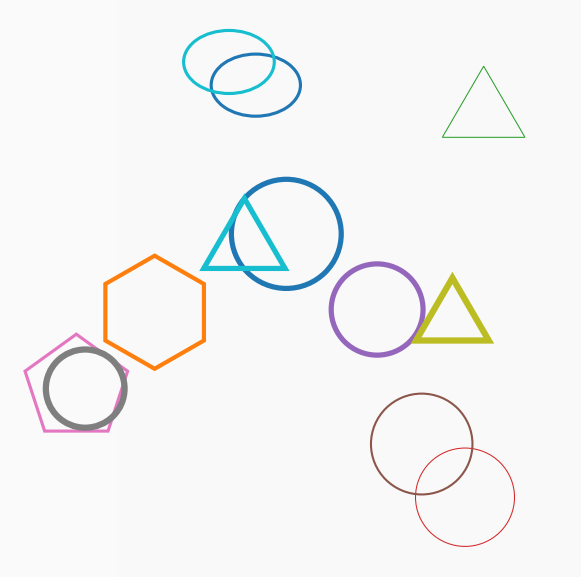[{"shape": "oval", "thickness": 1.5, "radius": 0.38, "center": [0.44, 0.852]}, {"shape": "circle", "thickness": 2.5, "radius": 0.47, "center": [0.493, 0.594]}, {"shape": "hexagon", "thickness": 2, "radius": 0.49, "center": [0.266, 0.458]}, {"shape": "triangle", "thickness": 0.5, "radius": 0.41, "center": [0.832, 0.802]}, {"shape": "circle", "thickness": 0.5, "radius": 0.43, "center": [0.8, 0.138]}, {"shape": "circle", "thickness": 2.5, "radius": 0.4, "center": [0.649, 0.463]}, {"shape": "circle", "thickness": 1, "radius": 0.44, "center": [0.726, 0.23]}, {"shape": "pentagon", "thickness": 1.5, "radius": 0.46, "center": [0.131, 0.328]}, {"shape": "circle", "thickness": 3, "radius": 0.34, "center": [0.147, 0.326]}, {"shape": "triangle", "thickness": 3, "radius": 0.36, "center": [0.778, 0.446]}, {"shape": "oval", "thickness": 1.5, "radius": 0.39, "center": [0.394, 0.892]}, {"shape": "triangle", "thickness": 2.5, "radius": 0.4, "center": [0.42, 0.575]}]